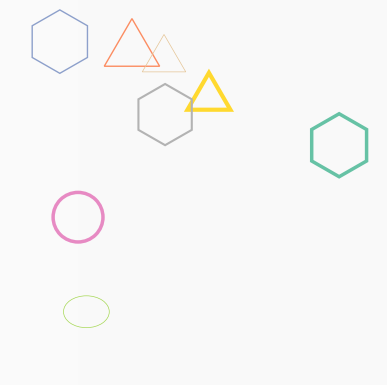[{"shape": "hexagon", "thickness": 2.5, "radius": 0.41, "center": [0.875, 0.623]}, {"shape": "triangle", "thickness": 1, "radius": 0.41, "center": [0.341, 0.869]}, {"shape": "hexagon", "thickness": 1, "radius": 0.41, "center": [0.154, 0.892]}, {"shape": "circle", "thickness": 2.5, "radius": 0.32, "center": [0.201, 0.436]}, {"shape": "oval", "thickness": 0.5, "radius": 0.3, "center": [0.223, 0.19]}, {"shape": "triangle", "thickness": 3, "radius": 0.32, "center": [0.539, 0.747]}, {"shape": "triangle", "thickness": 0.5, "radius": 0.32, "center": [0.423, 0.846]}, {"shape": "hexagon", "thickness": 1.5, "radius": 0.4, "center": [0.426, 0.702]}]